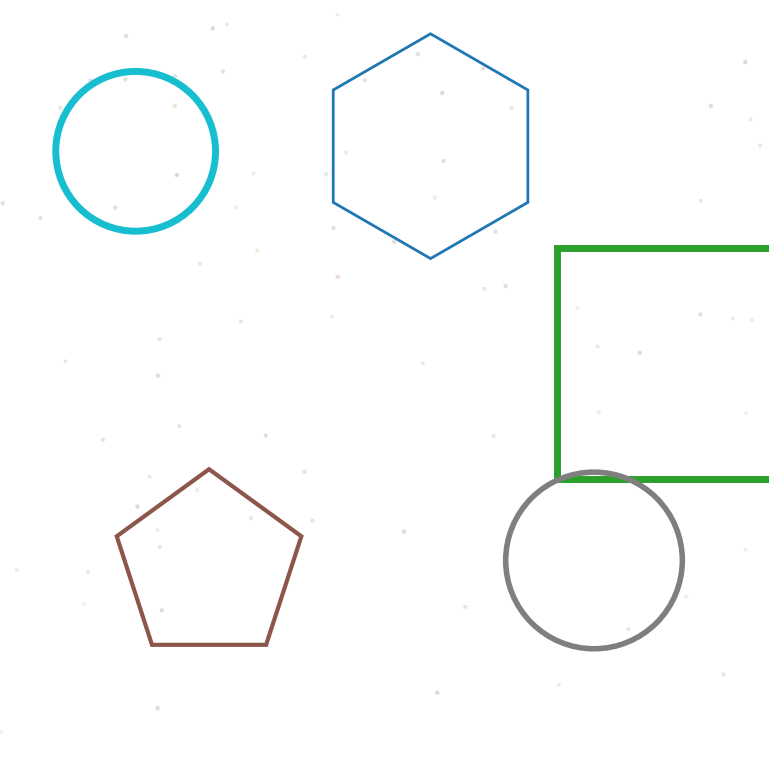[{"shape": "hexagon", "thickness": 1, "radius": 0.73, "center": [0.559, 0.81]}, {"shape": "square", "thickness": 2.5, "radius": 0.75, "center": [0.874, 0.528]}, {"shape": "pentagon", "thickness": 1.5, "radius": 0.63, "center": [0.271, 0.265]}, {"shape": "circle", "thickness": 2, "radius": 0.57, "center": [0.771, 0.272]}, {"shape": "circle", "thickness": 2.5, "radius": 0.52, "center": [0.176, 0.803]}]